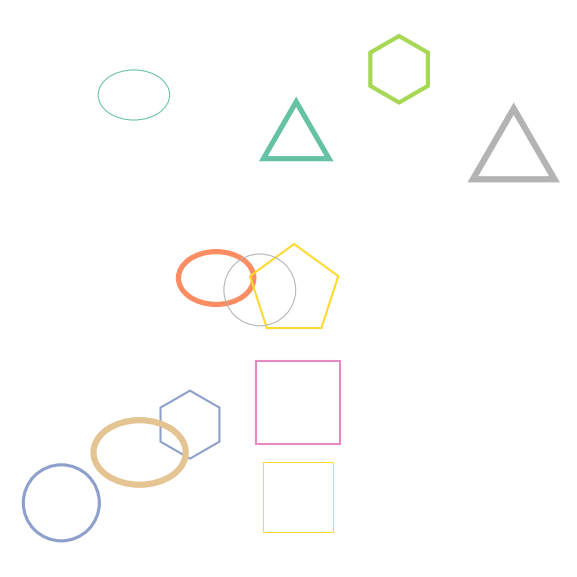[{"shape": "oval", "thickness": 0.5, "radius": 0.31, "center": [0.232, 0.835]}, {"shape": "triangle", "thickness": 2.5, "radius": 0.33, "center": [0.513, 0.757]}, {"shape": "oval", "thickness": 2.5, "radius": 0.33, "center": [0.374, 0.518]}, {"shape": "circle", "thickness": 1.5, "radius": 0.33, "center": [0.106, 0.128]}, {"shape": "hexagon", "thickness": 1, "radius": 0.29, "center": [0.329, 0.264]}, {"shape": "square", "thickness": 1, "radius": 0.36, "center": [0.516, 0.303]}, {"shape": "hexagon", "thickness": 2, "radius": 0.29, "center": [0.691, 0.879]}, {"shape": "pentagon", "thickness": 1, "radius": 0.4, "center": [0.509, 0.496]}, {"shape": "square", "thickness": 0.5, "radius": 0.3, "center": [0.516, 0.139]}, {"shape": "oval", "thickness": 3, "radius": 0.4, "center": [0.242, 0.216]}, {"shape": "triangle", "thickness": 3, "radius": 0.41, "center": [0.89, 0.729]}, {"shape": "circle", "thickness": 0.5, "radius": 0.31, "center": [0.45, 0.497]}]